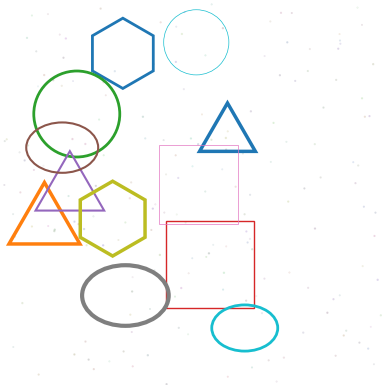[{"shape": "triangle", "thickness": 2.5, "radius": 0.42, "center": [0.591, 0.649]}, {"shape": "hexagon", "thickness": 2, "radius": 0.46, "center": [0.319, 0.862]}, {"shape": "triangle", "thickness": 2.5, "radius": 0.53, "center": [0.115, 0.42]}, {"shape": "circle", "thickness": 2, "radius": 0.56, "center": [0.199, 0.704]}, {"shape": "square", "thickness": 1, "radius": 0.57, "center": [0.545, 0.314]}, {"shape": "triangle", "thickness": 1.5, "radius": 0.51, "center": [0.181, 0.505]}, {"shape": "oval", "thickness": 1.5, "radius": 0.47, "center": [0.162, 0.617]}, {"shape": "square", "thickness": 0.5, "radius": 0.51, "center": [0.515, 0.52]}, {"shape": "oval", "thickness": 3, "radius": 0.56, "center": [0.326, 0.232]}, {"shape": "hexagon", "thickness": 2.5, "radius": 0.49, "center": [0.293, 0.432]}, {"shape": "oval", "thickness": 2, "radius": 0.43, "center": [0.636, 0.148]}, {"shape": "circle", "thickness": 0.5, "radius": 0.42, "center": [0.51, 0.89]}]